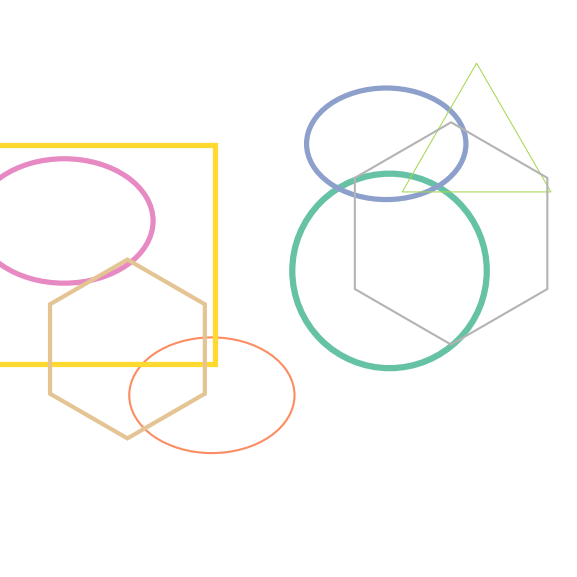[{"shape": "circle", "thickness": 3, "radius": 0.84, "center": [0.675, 0.53]}, {"shape": "oval", "thickness": 1, "radius": 0.72, "center": [0.367, 0.315]}, {"shape": "oval", "thickness": 2.5, "radius": 0.69, "center": [0.669, 0.75]}, {"shape": "oval", "thickness": 2.5, "radius": 0.77, "center": [0.111, 0.617]}, {"shape": "triangle", "thickness": 0.5, "radius": 0.74, "center": [0.825, 0.741]}, {"shape": "square", "thickness": 2.5, "radius": 0.95, "center": [0.183, 0.559]}, {"shape": "hexagon", "thickness": 2, "radius": 0.77, "center": [0.221, 0.395]}, {"shape": "hexagon", "thickness": 1, "radius": 0.96, "center": [0.781, 0.595]}]